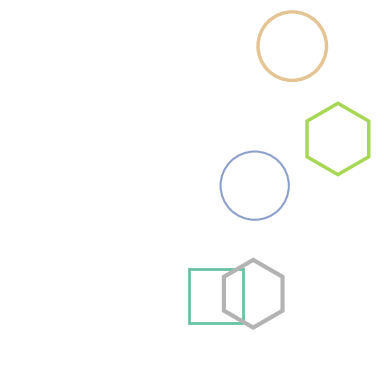[{"shape": "square", "thickness": 2, "radius": 0.35, "center": [0.561, 0.231]}, {"shape": "circle", "thickness": 1.5, "radius": 0.44, "center": [0.662, 0.518]}, {"shape": "hexagon", "thickness": 2.5, "radius": 0.46, "center": [0.878, 0.639]}, {"shape": "circle", "thickness": 2.5, "radius": 0.44, "center": [0.759, 0.88]}, {"shape": "hexagon", "thickness": 3, "radius": 0.44, "center": [0.658, 0.237]}]